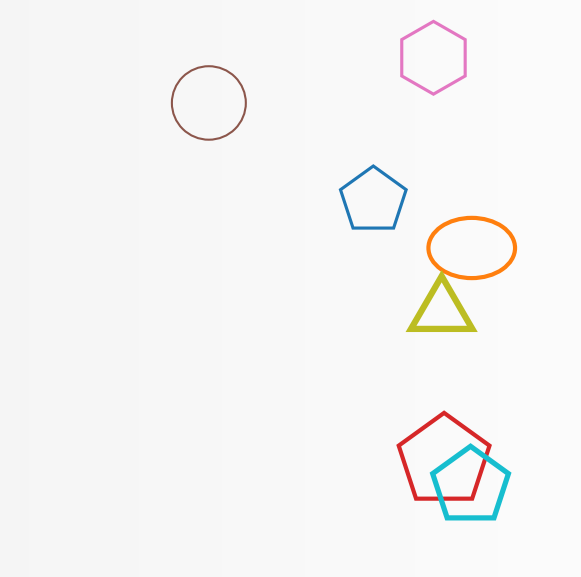[{"shape": "pentagon", "thickness": 1.5, "radius": 0.3, "center": [0.642, 0.652]}, {"shape": "oval", "thickness": 2, "radius": 0.37, "center": [0.812, 0.57]}, {"shape": "pentagon", "thickness": 2, "radius": 0.41, "center": [0.764, 0.202]}, {"shape": "circle", "thickness": 1, "radius": 0.32, "center": [0.359, 0.821]}, {"shape": "hexagon", "thickness": 1.5, "radius": 0.31, "center": [0.746, 0.899]}, {"shape": "triangle", "thickness": 3, "radius": 0.3, "center": [0.76, 0.46]}, {"shape": "pentagon", "thickness": 2.5, "radius": 0.34, "center": [0.81, 0.158]}]